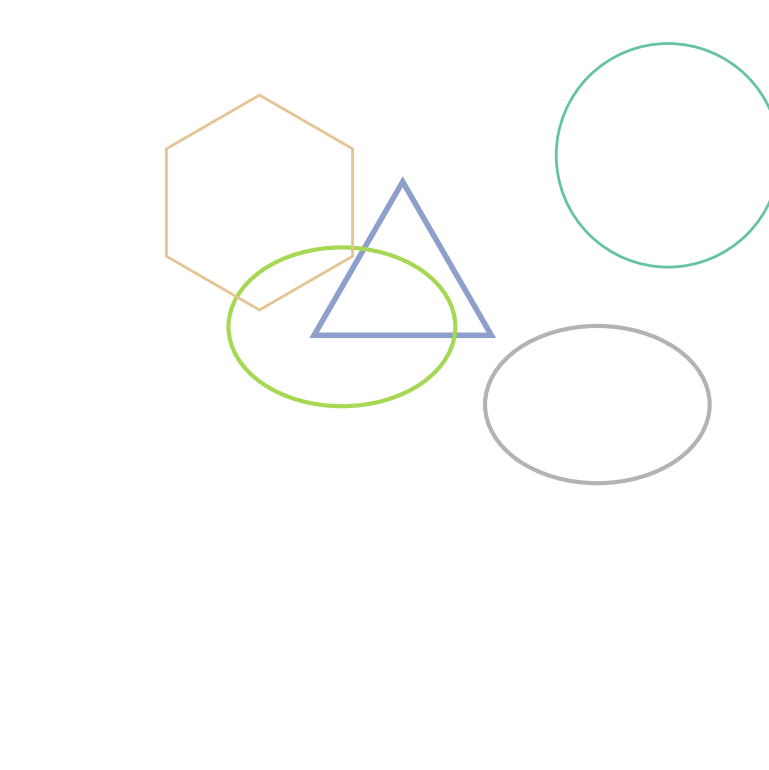[{"shape": "circle", "thickness": 1, "radius": 0.73, "center": [0.868, 0.798]}, {"shape": "triangle", "thickness": 2, "radius": 0.66, "center": [0.523, 0.631]}, {"shape": "oval", "thickness": 1.5, "radius": 0.74, "center": [0.444, 0.576]}, {"shape": "hexagon", "thickness": 1, "radius": 0.7, "center": [0.337, 0.737]}, {"shape": "oval", "thickness": 1.5, "radius": 0.73, "center": [0.776, 0.475]}]